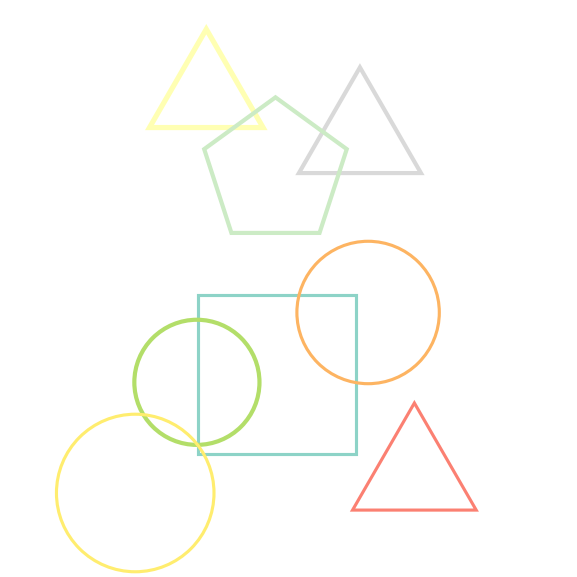[{"shape": "square", "thickness": 1.5, "radius": 0.69, "center": [0.479, 0.35]}, {"shape": "triangle", "thickness": 2.5, "radius": 0.57, "center": [0.357, 0.835]}, {"shape": "triangle", "thickness": 1.5, "radius": 0.62, "center": [0.718, 0.178]}, {"shape": "circle", "thickness": 1.5, "radius": 0.62, "center": [0.637, 0.458]}, {"shape": "circle", "thickness": 2, "radius": 0.54, "center": [0.341, 0.337]}, {"shape": "triangle", "thickness": 2, "radius": 0.61, "center": [0.623, 0.76]}, {"shape": "pentagon", "thickness": 2, "radius": 0.65, "center": [0.477, 0.701]}, {"shape": "circle", "thickness": 1.5, "radius": 0.68, "center": [0.234, 0.145]}]